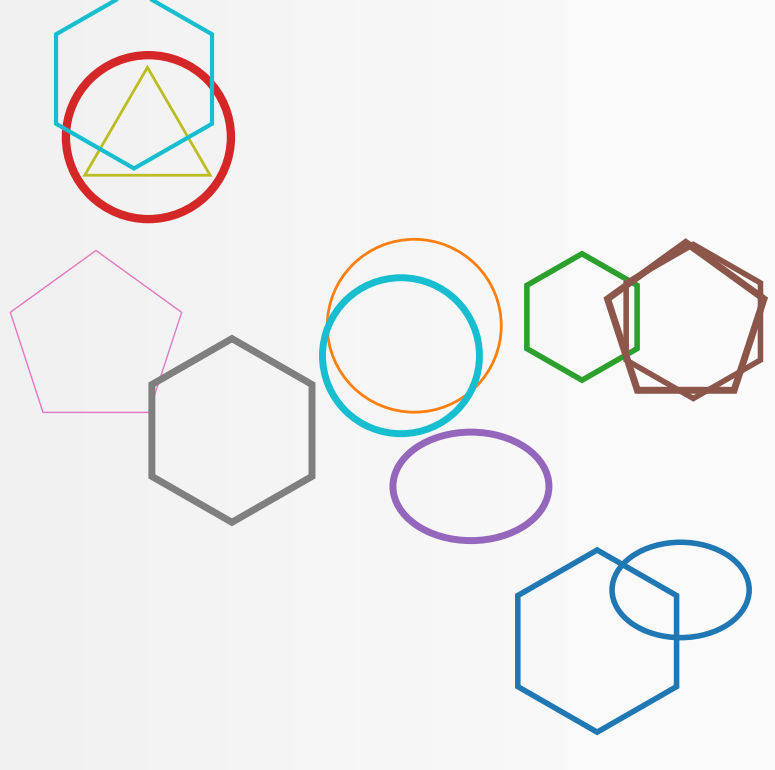[{"shape": "oval", "thickness": 2, "radius": 0.44, "center": [0.878, 0.234]}, {"shape": "hexagon", "thickness": 2, "radius": 0.59, "center": [0.771, 0.167]}, {"shape": "circle", "thickness": 1, "radius": 0.56, "center": [0.535, 0.577]}, {"shape": "hexagon", "thickness": 2, "radius": 0.41, "center": [0.751, 0.588]}, {"shape": "circle", "thickness": 3, "radius": 0.53, "center": [0.192, 0.822]}, {"shape": "oval", "thickness": 2.5, "radius": 0.5, "center": [0.608, 0.368]}, {"shape": "hexagon", "thickness": 2, "radius": 0.5, "center": [0.895, 0.583]}, {"shape": "pentagon", "thickness": 2.5, "radius": 0.53, "center": [0.885, 0.579]}, {"shape": "pentagon", "thickness": 0.5, "radius": 0.58, "center": [0.124, 0.558]}, {"shape": "hexagon", "thickness": 2.5, "radius": 0.6, "center": [0.299, 0.441]}, {"shape": "triangle", "thickness": 1, "radius": 0.47, "center": [0.19, 0.819]}, {"shape": "circle", "thickness": 2.5, "radius": 0.51, "center": [0.517, 0.538]}, {"shape": "hexagon", "thickness": 1.5, "radius": 0.58, "center": [0.173, 0.897]}]